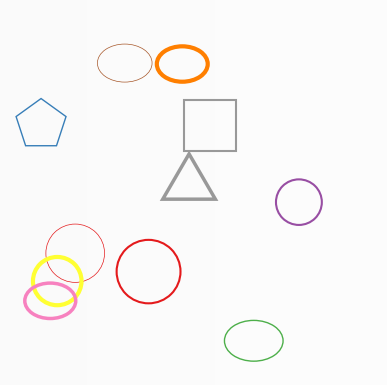[{"shape": "circle", "thickness": 1.5, "radius": 0.41, "center": [0.383, 0.295]}, {"shape": "circle", "thickness": 0.5, "radius": 0.38, "center": [0.194, 0.342]}, {"shape": "pentagon", "thickness": 1, "radius": 0.34, "center": [0.106, 0.676]}, {"shape": "oval", "thickness": 1, "radius": 0.38, "center": [0.655, 0.115]}, {"shape": "circle", "thickness": 1.5, "radius": 0.3, "center": [0.771, 0.475]}, {"shape": "oval", "thickness": 3, "radius": 0.33, "center": [0.47, 0.834]}, {"shape": "circle", "thickness": 3, "radius": 0.31, "center": [0.148, 0.27]}, {"shape": "oval", "thickness": 0.5, "radius": 0.35, "center": [0.322, 0.836]}, {"shape": "oval", "thickness": 2.5, "radius": 0.33, "center": [0.13, 0.219]}, {"shape": "square", "thickness": 1.5, "radius": 0.33, "center": [0.542, 0.675]}, {"shape": "triangle", "thickness": 2.5, "radius": 0.39, "center": [0.488, 0.522]}]